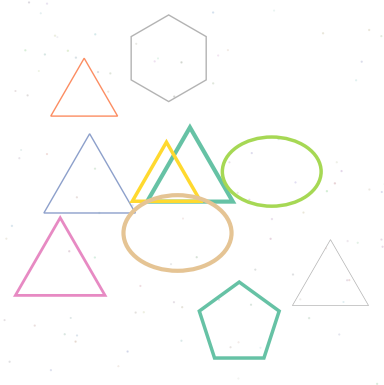[{"shape": "pentagon", "thickness": 2.5, "radius": 0.55, "center": [0.621, 0.158]}, {"shape": "triangle", "thickness": 3, "radius": 0.64, "center": [0.493, 0.541]}, {"shape": "triangle", "thickness": 1, "radius": 0.5, "center": [0.219, 0.749]}, {"shape": "triangle", "thickness": 1, "radius": 0.69, "center": [0.233, 0.515]}, {"shape": "triangle", "thickness": 2, "radius": 0.67, "center": [0.156, 0.3]}, {"shape": "oval", "thickness": 2.5, "radius": 0.64, "center": [0.706, 0.554]}, {"shape": "triangle", "thickness": 2.5, "radius": 0.51, "center": [0.432, 0.528]}, {"shape": "oval", "thickness": 3, "radius": 0.7, "center": [0.461, 0.395]}, {"shape": "hexagon", "thickness": 1, "radius": 0.56, "center": [0.438, 0.849]}, {"shape": "triangle", "thickness": 0.5, "radius": 0.57, "center": [0.858, 0.263]}]